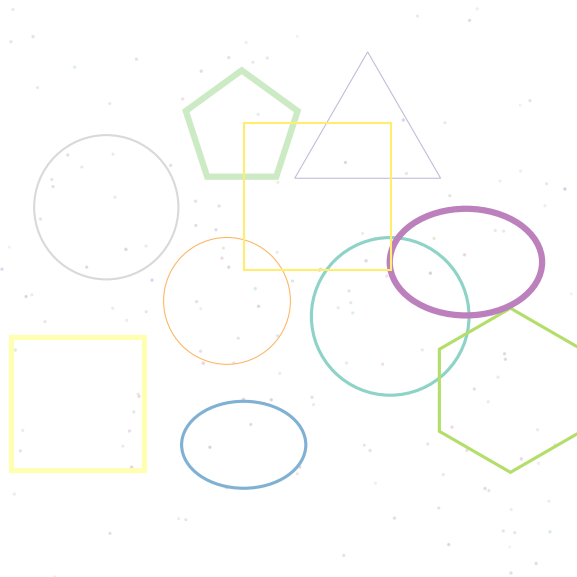[{"shape": "circle", "thickness": 1.5, "radius": 0.68, "center": [0.676, 0.451]}, {"shape": "square", "thickness": 2.5, "radius": 0.58, "center": [0.134, 0.3]}, {"shape": "triangle", "thickness": 0.5, "radius": 0.73, "center": [0.637, 0.763]}, {"shape": "oval", "thickness": 1.5, "radius": 0.54, "center": [0.422, 0.229]}, {"shape": "circle", "thickness": 0.5, "radius": 0.55, "center": [0.393, 0.478]}, {"shape": "hexagon", "thickness": 1.5, "radius": 0.71, "center": [0.884, 0.323]}, {"shape": "circle", "thickness": 1, "radius": 0.62, "center": [0.184, 0.64]}, {"shape": "oval", "thickness": 3, "radius": 0.66, "center": [0.807, 0.545]}, {"shape": "pentagon", "thickness": 3, "radius": 0.51, "center": [0.419, 0.776]}, {"shape": "square", "thickness": 1, "radius": 0.64, "center": [0.55, 0.659]}]